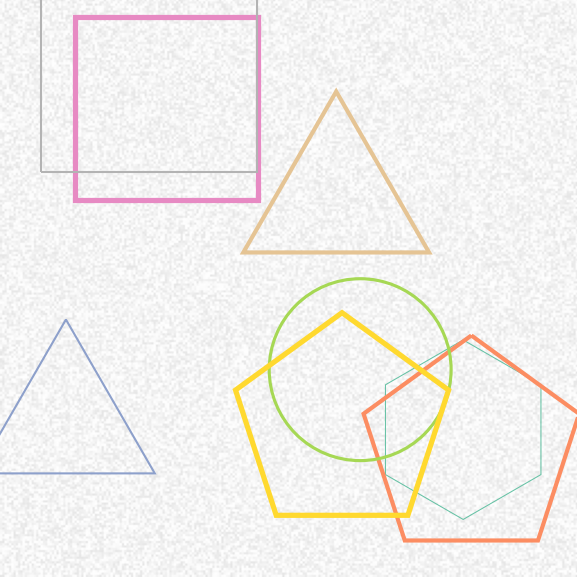[{"shape": "hexagon", "thickness": 0.5, "radius": 0.78, "center": [0.802, 0.255]}, {"shape": "pentagon", "thickness": 2, "radius": 0.98, "center": [0.816, 0.222]}, {"shape": "triangle", "thickness": 1, "radius": 0.89, "center": [0.114, 0.268]}, {"shape": "square", "thickness": 2.5, "radius": 0.79, "center": [0.289, 0.811]}, {"shape": "circle", "thickness": 1.5, "radius": 0.79, "center": [0.624, 0.359]}, {"shape": "pentagon", "thickness": 2.5, "radius": 0.97, "center": [0.592, 0.264]}, {"shape": "triangle", "thickness": 2, "radius": 0.93, "center": [0.582, 0.655]}, {"shape": "square", "thickness": 1, "radius": 0.93, "center": [0.258, 0.887]}]